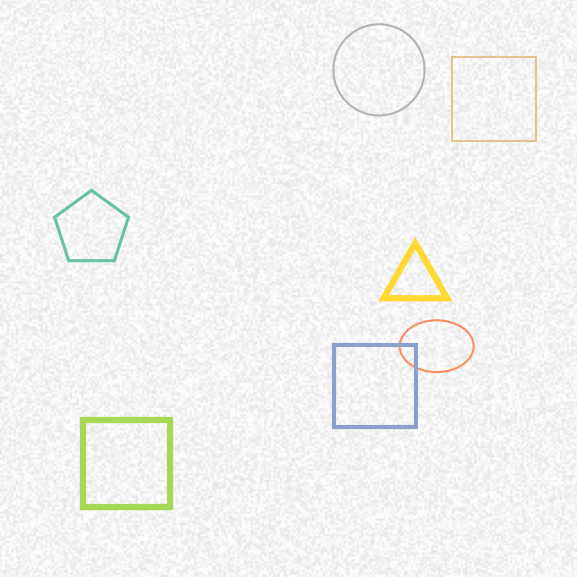[{"shape": "pentagon", "thickness": 1.5, "radius": 0.34, "center": [0.159, 0.602]}, {"shape": "oval", "thickness": 1, "radius": 0.32, "center": [0.756, 0.4]}, {"shape": "square", "thickness": 2, "radius": 0.36, "center": [0.65, 0.331]}, {"shape": "square", "thickness": 3, "radius": 0.38, "center": [0.219, 0.196]}, {"shape": "triangle", "thickness": 3, "radius": 0.32, "center": [0.719, 0.514]}, {"shape": "square", "thickness": 1, "radius": 0.36, "center": [0.855, 0.828]}, {"shape": "circle", "thickness": 1, "radius": 0.39, "center": [0.656, 0.878]}]